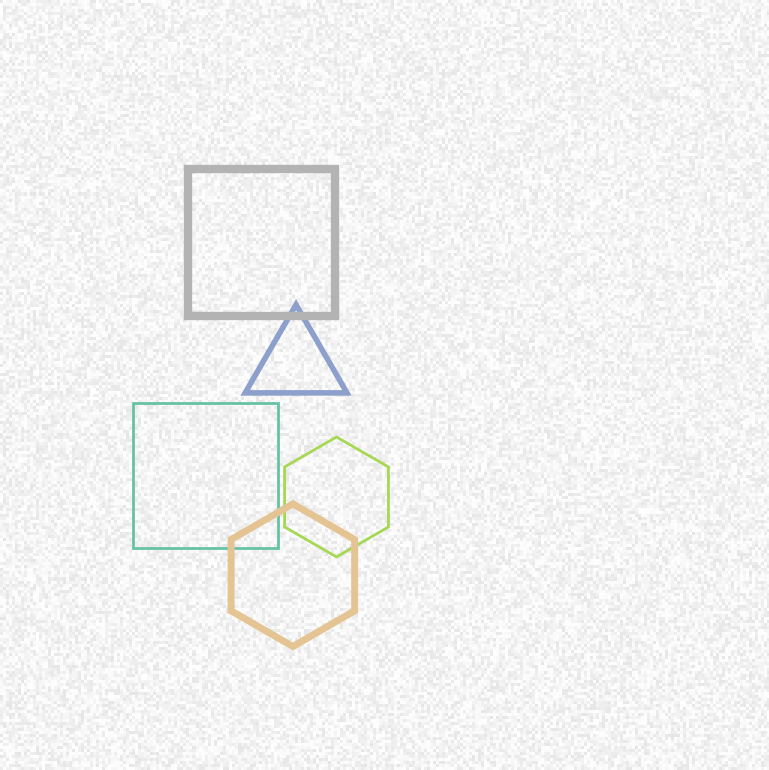[{"shape": "square", "thickness": 1, "radius": 0.47, "center": [0.266, 0.383]}, {"shape": "triangle", "thickness": 2, "radius": 0.38, "center": [0.384, 0.528]}, {"shape": "hexagon", "thickness": 1, "radius": 0.39, "center": [0.437, 0.355]}, {"shape": "hexagon", "thickness": 2.5, "radius": 0.46, "center": [0.38, 0.253]}, {"shape": "square", "thickness": 3, "radius": 0.48, "center": [0.34, 0.685]}]